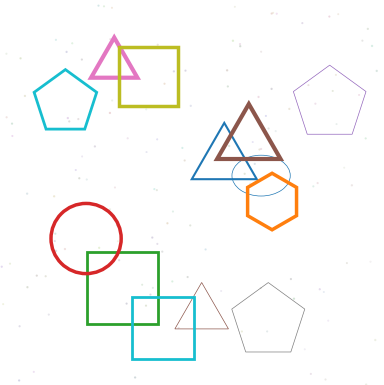[{"shape": "oval", "thickness": 0.5, "radius": 0.38, "center": [0.678, 0.544]}, {"shape": "triangle", "thickness": 1.5, "radius": 0.49, "center": [0.583, 0.583]}, {"shape": "hexagon", "thickness": 2.5, "radius": 0.37, "center": [0.707, 0.477]}, {"shape": "square", "thickness": 2, "radius": 0.46, "center": [0.318, 0.252]}, {"shape": "circle", "thickness": 2.5, "radius": 0.46, "center": [0.224, 0.38]}, {"shape": "pentagon", "thickness": 0.5, "radius": 0.5, "center": [0.856, 0.732]}, {"shape": "triangle", "thickness": 3, "radius": 0.48, "center": [0.646, 0.635]}, {"shape": "triangle", "thickness": 0.5, "radius": 0.4, "center": [0.524, 0.186]}, {"shape": "triangle", "thickness": 3, "radius": 0.35, "center": [0.297, 0.833]}, {"shape": "pentagon", "thickness": 0.5, "radius": 0.5, "center": [0.697, 0.166]}, {"shape": "square", "thickness": 2.5, "radius": 0.39, "center": [0.386, 0.802]}, {"shape": "square", "thickness": 2, "radius": 0.4, "center": [0.423, 0.148]}, {"shape": "pentagon", "thickness": 2, "radius": 0.43, "center": [0.17, 0.734]}]